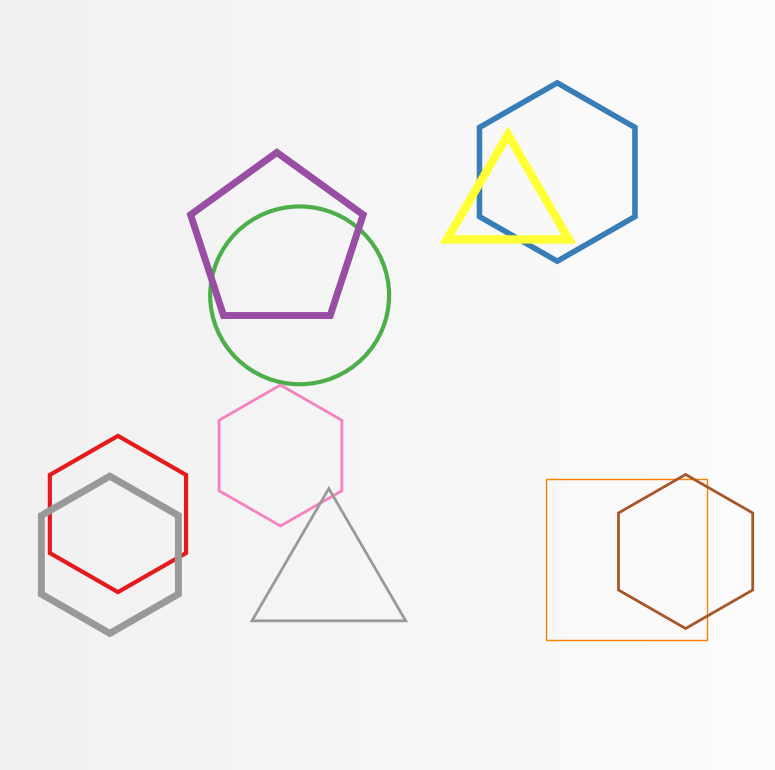[{"shape": "hexagon", "thickness": 1.5, "radius": 0.51, "center": [0.152, 0.332]}, {"shape": "hexagon", "thickness": 2, "radius": 0.58, "center": [0.719, 0.777]}, {"shape": "circle", "thickness": 1.5, "radius": 0.58, "center": [0.387, 0.616]}, {"shape": "pentagon", "thickness": 2.5, "radius": 0.59, "center": [0.357, 0.685]}, {"shape": "square", "thickness": 0.5, "radius": 0.52, "center": [0.809, 0.273]}, {"shape": "triangle", "thickness": 3, "radius": 0.45, "center": [0.655, 0.734]}, {"shape": "hexagon", "thickness": 1, "radius": 0.5, "center": [0.885, 0.284]}, {"shape": "hexagon", "thickness": 1, "radius": 0.46, "center": [0.362, 0.408]}, {"shape": "triangle", "thickness": 1, "radius": 0.57, "center": [0.424, 0.251]}, {"shape": "hexagon", "thickness": 2.5, "radius": 0.51, "center": [0.142, 0.279]}]